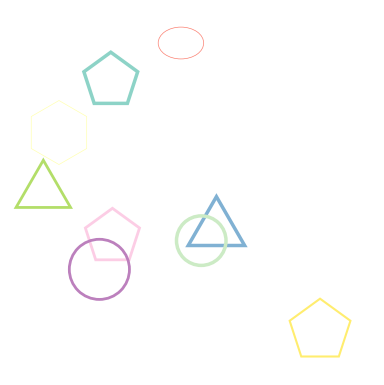[{"shape": "pentagon", "thickness": 2.5, "radius": 0.37, "center": [0.288, 0.791]}, {"shape": "hexagon", "thickness": 0.5, "radius": 0.42, "center": [0.153, 0.656]}, {"shape": "oval", "thickness": 0.5, "radius": 0.3, "center": [0.47, 0.888]}, {"shape": "triangle", "thickness": 2.5, "radius": 0.42, "center": [0.562, 0.405]}, {"shape": "triangle", "thickness": 2, "radius": 0.41, "center": [0.112, 0.502]}, {"shape": "pentagon", "thickness": 2, "radius": 0.37, "center": [0.292, 0.385]}, {"shape": "circle", "thickness": 2, "radius": 0.39, "center": [0.258, 0.3]}, {"shape": "circle", "thickness": 2.5, "radius": 0.32, "center": [0.523, 0.375]}, {"shape": "pentagon", "thickness": 1.5, "radius": 0.41, "center": [0.831, 0.141]}]